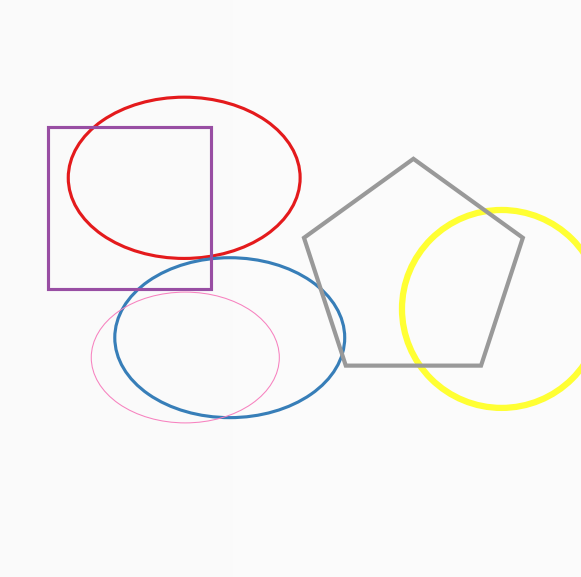[{"shape": "oval", "thickness": 1.5, "radius": 1.0, "center": [0.317, 0.691]}, {"shape": "oval", "thickness": 1.5, "radius": 0.99, "center": [0.395, 0.414]}, {"shape": "square", "thickness": 1.5, "radius": 0.7, "center": [0.222, 0.639]}, {"shape": "circle", "thickness": 3, "radius": 0.86, "center": [0.863, 0.464]}, {"shape": "oval", "thickness": 0.5, "radius": 0.81, "center": [0.319, 0.38]}, {"shape": "pentagon", "thickness": 2, "radius": 0.99, "center": [0.711, 0.526]}]